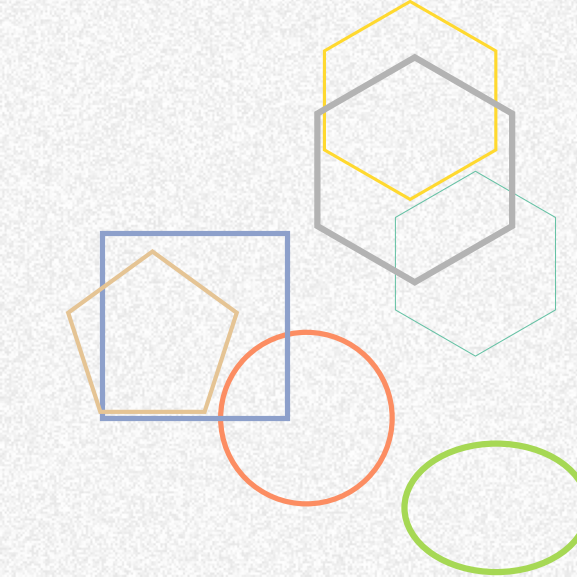[{"shape": "hexagon", "thickness": 0.5, "radius": 0.8, "center": [0.823, 0.543]}, {"shape": "circle", "thickness": 2.5, "radius": 0.74, "center": [0.531, 0.275]}, {"shape": "square", "thickness": 2.5, "radius": 0.8, "center": [0.337, 0.435]}, {"shape": "oval", "thickness": 3, "radius": 0.79, "center": [0.859, 0.12]}, {"shape": "hexagon", "thickness": 1.5, "radius": 0.86, "center": [0.71, 0.825]}, {"shape": "pentagon", "thickness": 2, "radius": 0.77, "center": [0.264, 0.41]}, {"shape": "hexagon", "thickness": 3, "radius": 0.97, "center": [0.718, 0.705]}]